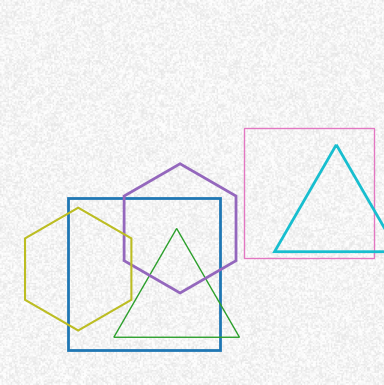[{"shape": "square", "thickness": 2, "radius": 0.99, "center": [0.373, 0.288]}, {"shape": "triangle", "thickness": 1, "radius": 0.94, "center": [0.459, 0.218]}, {"shape": "hexagon", "thickness": 2, "radius": 0.84, "center": [0.468, 0.407]}, {"shape": "square", "thickness": 1, "radius": 0.84, "center": [0.802, 0.498]}, {"shape": "hexagon", "thickness": 1.5, "radius": 0.8, "center": [0.203, 0.301]}, {"shape": "triangle", "thickness": 2, "radius": 0.93, "center": [0.874, 0.439]}]